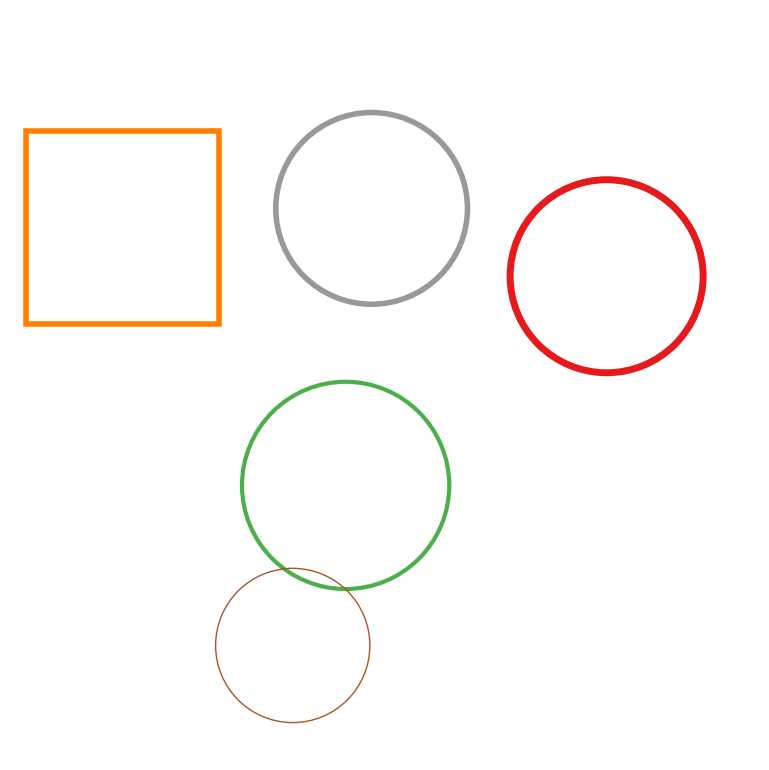[{"shape": "circle", "thickness": 2.5, "radius": 0.63, "center": [0.788, 0.641]}, {"shape": "circle", "thickness": 1.5, "radius": 0.67, "center": [0.449, 0.37]}, {"shape": "square", "thickness": 2, "radius": 0.63, "center": [0.159, 0.704]}, {"shape": "circle", "thickness": 0.5, "radius": 0.5, "center": [0.38, 0.162]}, {"shape": "circle", "thickness": 2, "radius": 0.62, "center": [0.483, 0.729]}]